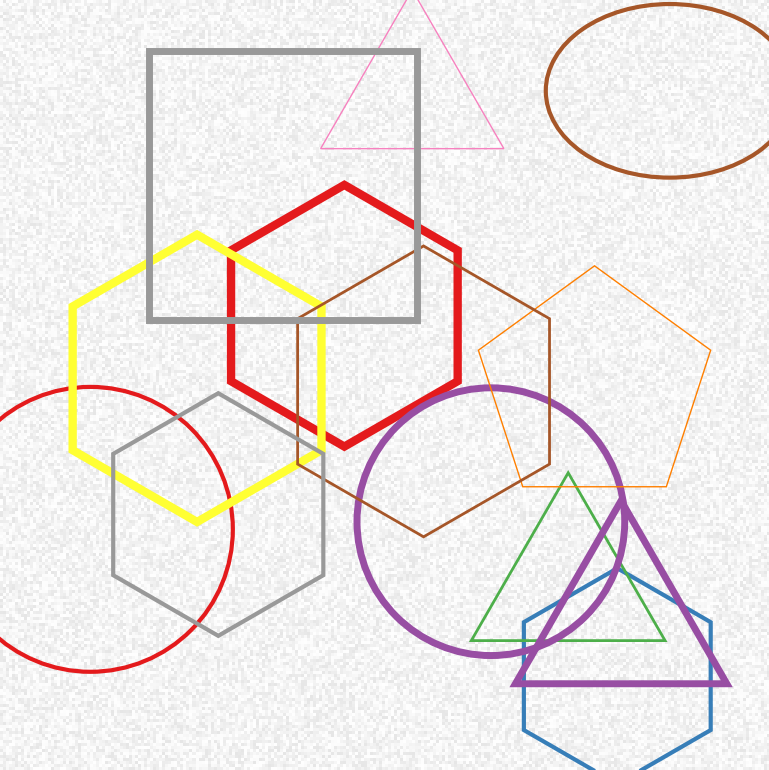[{"shape": "hexagon", "thickness": 3, "radius": 0.85, "center": [0.447, 0.59]}, {"shape": "circle", "thickness": 1.5, "radius": 0.92, "center": [0.117, 0.313]}, {"shape": "hexagon", "thickness": 1.5, "radius": 0.7, "center": [0.802, 0.122]}, {"shape": "triangle", "thickness": 1, "radius": 0.73, "center": [0.738, 0.241]}, {"shape": "circle", "thickness": 2.5, "radius": 0.87, "center": [0.637, 0.322]}, {"shape": "triangle", "thickness": 2.5, "radius": 0.79, "center": [0.807, 0.191]}, {"shape": "pentagon", "thickness": 0.5, "radius": 0.79, "center": [0.772, 0.496]}, {"shape": "hexagon", "thickness": 3, "radius": 0.93, "center": [0.256, 0.509]}, {"shape": "oval", "thickness": 1.5, "radius": 0.81, "center": [0.87, 0.882]}, {"shape": "hexagon", "thickness": 1, "radius": 0.94, "center": [0.55, 0.492]}, {"shape": "triangle", "thickness": 0.5, "radius": 0.69, "center": [0.535, 0.876]}, {"shape": "hexagon", "thickness": 1.5, "radius": 0.79, "center": [0.283, 0.332]}, {"shape": "square", "thickness": 2.5, "radius": 0.87, "center": [0.367, 0.759]}]